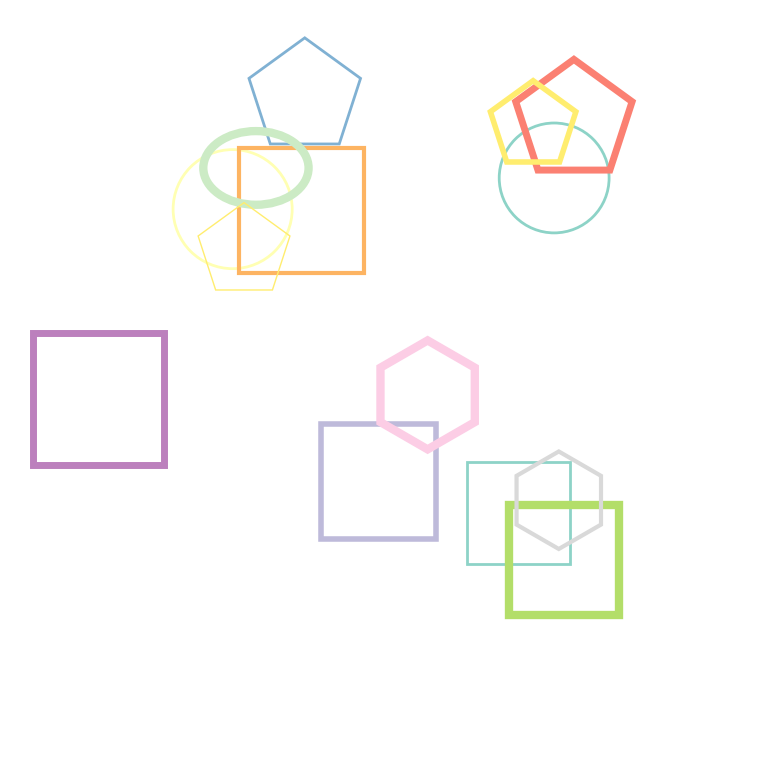[{"shape": "square", "thickness": 1, "radius": 0.33, "center": [0.673, 0.334]}, {"shape": "circle", "thickness": 1, "radius": 0.36, "center": [0.72, 0.769]}, {"shape": "circle", "thickness": 1, "radius": 0.39, "center": [0.302, 0.728]}, {"shape": "square", "thickness": 2, "radius": 0.37, "center": [0.492, 0.375]}, {"shape": "pentagon", "thickness": 2.5, "radius": 0.4, "center": [0.745, 0.843]}, {"shape": "pentagon", "thickness": 1, "radius": 0.38, "center": [0.396, 0.875]}, {"shape": "square", "thickness": 1.5, "radius": 0.41, "center": [0.391, 0.727]}, {"shape": "square", "thickness": 3, "radius": 0.36, "center": [0.732, 0.272]}, {"shape": "hexagon", "thickness": 3, "radius": 0.35, "center": [0.555, 0.487]}, {"shape": "hexagon", "thickness": 1.5, "radius": 0.32, "center": [0.726, 0.35]}, {"shape": "square", "thickness": 2.5, "radius": 0.43, "center": [0.128, 0.482]}, {"shape": "oval", "thickness": 3, "radius": 0.34, "center": [0.332, 0.782]}, {"shape": "pentagon", "thickness": 2, "radius": 0.29, "center": [0.692, 0.837]}, {"shape": "pentagon", "thickness": 0.5, "radius": 0.31, "center": [0.317, 0.674]}]